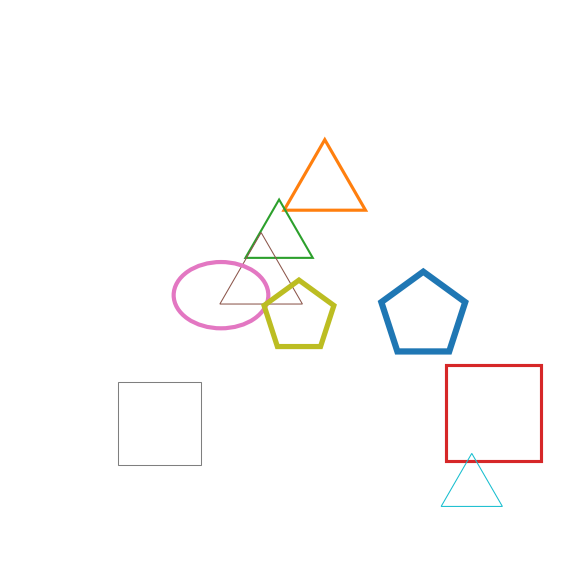[{"shape": "pentagon", "thickness": 3, "radius": 0.38, "center": [0.733, 0.452]}, {"shape": "triangle", "thickness": 1.5, "radius": 0.41, "center": [0.562, 0.676]}, {"shape": "triangle", "thickness": 1, "radius": 0.34, "center": [0.483, 0.586]}, {"shape": "square", "thickness": 1.5, "radius": 0.41, "center": [0.854, 0.284]}, {"shape": "triangle", "thickness": 0.5, "radius": 0.41, "center": [0.452, 0.514]}, {"shape": "oval", "thickness": 2, "radius": 0.41, "center": [0.383, 0.488]}, {"shape": "square", "thickness": 0.5, "radius": 0.36, "center": [0.276, 0.266]}, {"shape": "pentagon", "thickness": 2.5, "radius": 0.32, "center": [0.518, 0.45]}, {"shape": "triangle", "thickness": 0.5, "radius": 0.31, "center": [0.817, 0.153]}]